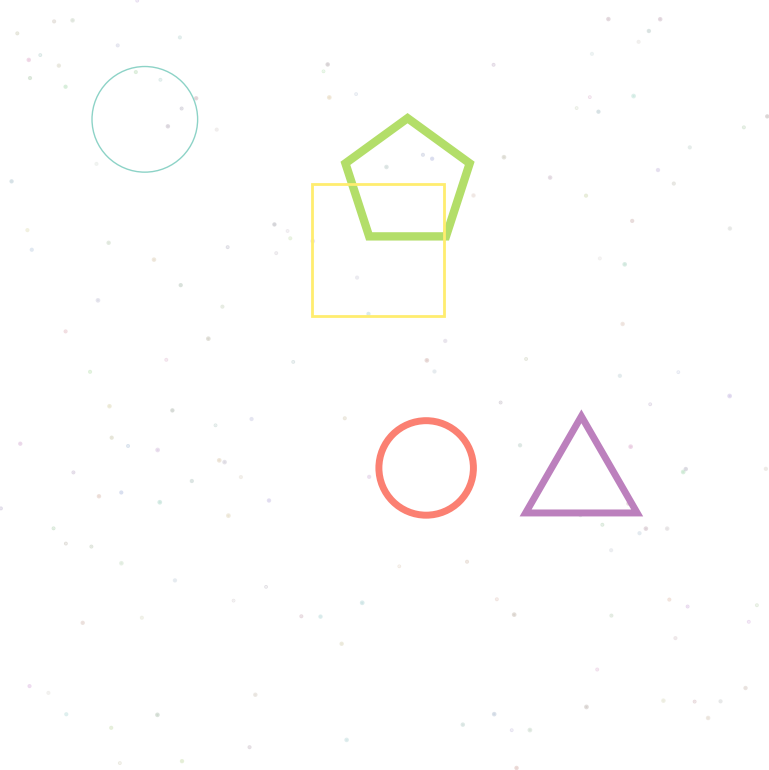[{"shape": "circle", "thickness": 0.5, "radius": 0.34, "center": [0.188, 0.845]}, {"shape": "circle", "thickness": 2.5, "radius": 0.31, "center": [0.553, 0.392]}, {"shape": "pentagon", "thickness": 3, "radius": 0.42, "center": [0.529, 0.762]}, {"shape": "triangle", "thickness": 2.5, "radius": 0.42, "center": [0.755, 0.376]}, {"shape": "square", "thickness": 1, "radius": 0.43, "center": [0.491, 0.675]}]